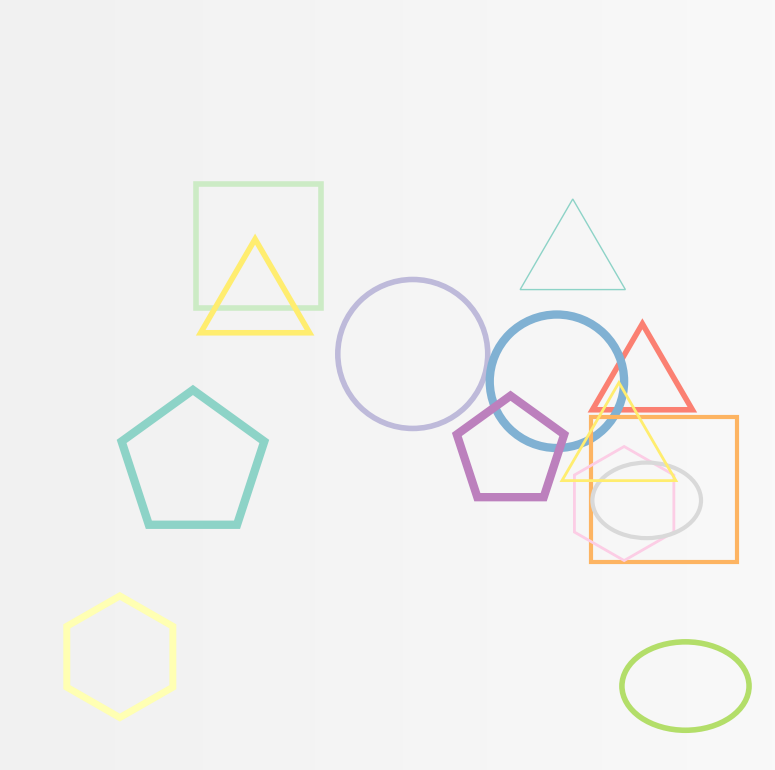[{"shape": "triangle", "thickness": 0.5, "radius": 0.39, "center": [0.739, 0.663]}, {"shape": "pentagon", "thickness": 3, "radius": 0.48, "center": [0.249, 0.397]}, {"shape": "hexagon", "thickness": 2.5, "radius": 0.4, "center": [0.155, 0.147]}, {"shape": "circle", "thickness": 2, "radius": 0.48, "center": [0.533, 0.54]}, {"shape": "triangle", "thickness": 2, "radius": 0.37, "center": [0.829, 0.505]}, {"shape": "circle", "thickness": 3, "radius": 0.43, "center": [0.719, 0.505]}, {"shape": "square", "thickness": 1.5, "radius": 0.47, "center": [0.857, 0.364]}, {"shape": "oval", "thickness": 2, "radius": 0.41, "center": [0.885, 0.109]}, {"shape": "hexagon", "thickness": 1, "radius": 0.37, "center": [0.805, 0.346]}, {"shape": "oval", "thickness": 1.5, "radius": 0.35, "center": [0.834, 0.35]}, {"shape": "pentagon", "thickness": 3, "radius": 0.36, "center": [0.659, 0.413]}, {"shape": "square", "thickness": 2, "radius": 0.4, "center": [0.333, 0.681]}, {"shape": "triangle", "thickness": 1, "radius": 0.42, "center": [0.799, 0.418]}, {"shape": "triangle", "thickness": 2, "radius": 0.41, "center": [0.329, 0.608]}]